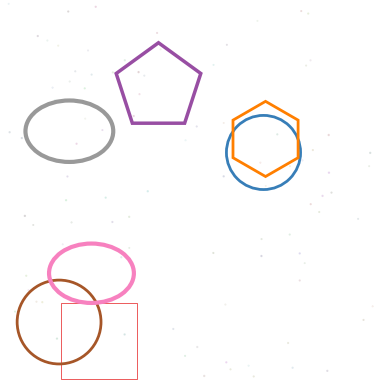[{"shape": "square", "thickness": 0.5, "radius": 0.49, "center": [0.257, 0.115]}, {"shape": "circle", "thickness": 2, "radius": 0.48, "center": [0.684, 0.604]}, {"shape": "pentagon", "thickness": 2.5, "radius": 0.58, "center": [0.412, 0.773]}, {"shape": "hexagon", "thickness": 2, "radius": 0.49, "center": [0.69, 0.639]}, {"shape": "circle", "thickness": 2, "radius": 0.54, "center": [0.153, 0.164]}, {"shape": "oval", "thickness": 3, "radius": 0.55, "center": [0.238, 0.29]}, {"shape": "oval", "thickness": 3, "radius": 0.57, "center": [0.18, 0.659]}]